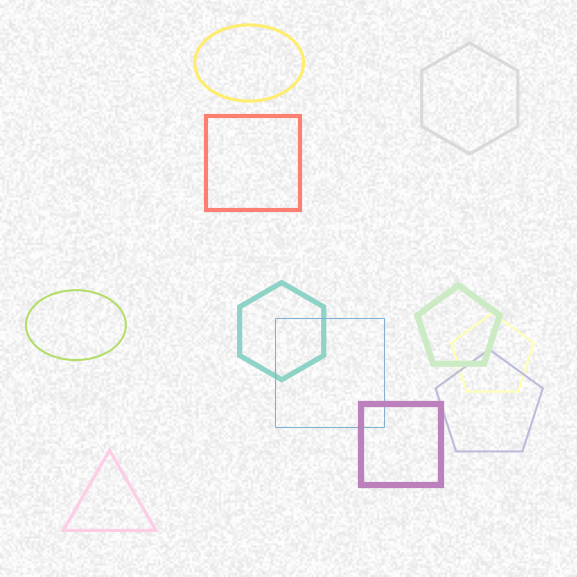[{"shape": "hexagon", "thickness": 2.5, "radius": 0.42, "center": [0.488, 0.426]}, {"shape": "pentagon", "thickness": 1, "radius": 0.38, "center": [0.853, 0.382]}, {"shape": "pentagon", "thickness": 1, "radius": 0.49, "center": [0.847, 0.296]}, {"shape": "square", "thickness": 2, "radius": 0.41, "center": [0.438, 0.717]}, {"shape": "square", "thickness": 0.5, "radius": 0.47, "center": [0.57, 0.354]}, {"shape": "oval", "thickness": 1, "radius": 0.43, "center": [0.131, 0.436]}, {"shape": "triangle", "thickness": 1.5, "radius": 0.46, "center": [0.19, 0.127]}, {"shape": "hexagon", "thickness": 1.5, "radius": 0.48, "center": [0.813, 0.829]}, {"shape": "square", "thickness": 3, "radius": 0.35, "center": [0.694, 0.229]}, {"shape": "pentagon", "thickness": 3, "radius": 0.38, "center": [0.794, 0.43]}, {"shape": "oval", "thickness": 1.5, "radius": 0.47, "center": [0.431, 0.89]}]